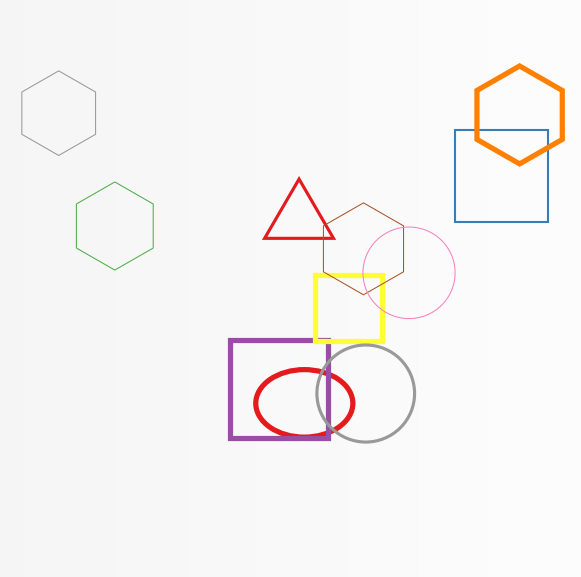[{"shape": "triangle", "thickness": 1.5, "radius": 0.34, "center": [0.515, 0.621]}, {"shape": "oval", "thickness": 2.5, "radius": 0.42, "center": [0.524, 0.301]}, {"shape": "square", "thickness": 1, "radius": 0.4, "center": [0.863, 0.695]}, {"shape": "hexagon", "thickness": 0.5, "radius": 0.38, "center": [0.198, 0.608]}, {"shape": "square", "thickness": 2.5, "radius": 0.42, "center": [0.48, 0.326]}, {"shape": "hexagon", "thickness": 2.5, "radius": 0.42, "center": [0.894, 0.8]}, {"shape": "square", "thickness": 2.5, "radius": 0.29, "center": [0.6, 0.466]}, {"shape": "hexagon", "thickness": 0.5, "radius": 0.4, "center": [0.625, 0.568]}, {"shape": "circle", "thickness": 0.5, "radius": 0.4, "center": [0.704, 0.527]}, {"shape": "hexagon", "thickness": 0.5, "radius": 0.37, "center": [0.101, 0.803]}, {"shape": "circle", "thickness": 1.5, "radius": 0.42, "center": [0.629, 0.318]}]